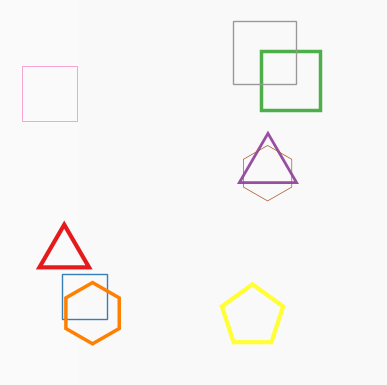[{"shape": "triangle", "thickness": 3, "radius": 0.37, "center": [0.166, 0.343]}, {"shape": "square", "thickness": 1, "radius": 0.29, "center": [0.218, 0.23]}, {"shape": "square", "thickness": 2.5, "radius": 0.38, "center": [0.749, 0.791]}, {"shape": "triangle", "thickness": 2, "radius": 0.43, "center": [0.692, 0.568]}, {"shape": "hexagon", "thickness": 2.5, "radius": 0.4, "center": [0.239, 0.186]}, {"shape": "pentagon", "thickness": 3, "radius": 0.42, "center": [0.652, 0.178]}, {"shape": "hexagon", "thickness": 0.5, "radius": 0.36, "center": [0.691, 0.55]}, {"shape": "square", "thickness": 0.5, "radius": 0.36, "center": [0.128, 0.758]}, {"shape": "square", "thickness": 1, "radius": 0.41, "center": [0.683, 0.864]}]